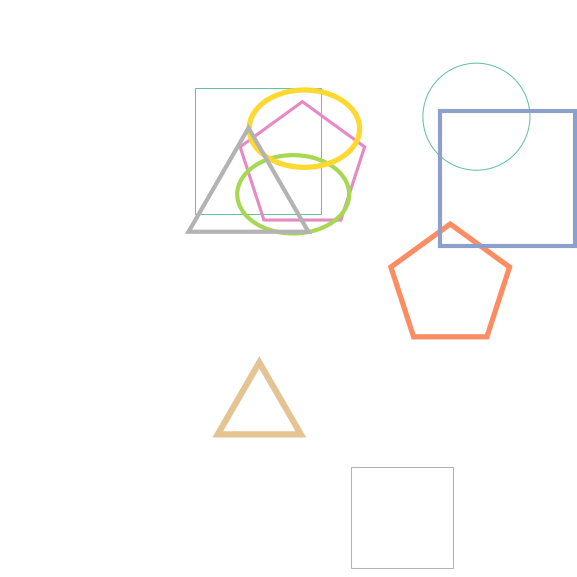[{"shape": "square", "thickness": 0.5, "radius": 0.55, "center": [0.447, 0.738]}, {"shape": "circle", "thickness": 0.5, "radius": 0.46, "center": [0.825, 0.797]}, {"shape": "pentagon", "thickness": 2.5, "radius": 0.54, "center": [0.78, 0.503]}, {"shape": "square", "thickness": 2, "radius": 0.58, "center": [0.879, 0.689]}, {"shape": "pentagon", "thickness": 1.5, "radius": 0.57, "center": [0.524, 0.71]}, {"shape": "oval", "thickness": 2, "radius": 0.48, "center": [0.508, 0.663]}, {"shape": "oval", "thickness": 2.5, "radius": 0.48, "center": [0.527, 0.776]}, {"shape": "triangle", "thickness": 3, "radius": 0.42, "center": [0.449, 0.289]}, {"shape": "triangle", "thickness": 2, "radius": 0.6, "center": [0.43, 0.658]}, {"shape": "square", "thickness": 0.5, "radius": 0.44, "center": [0.696, 0.103]}]